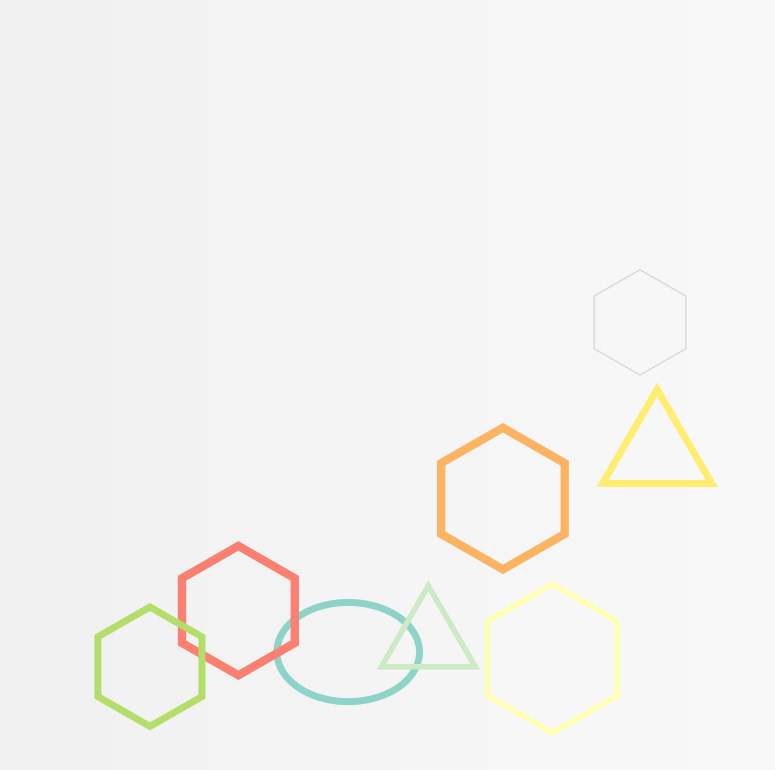[{"shape": "oval", "thickness": 2.5, "radius": 0.46, "center": [0.449, 0.153]}, {"shape": "hexagon", "thickness": 2, "radius": 0.48, "center": [0.713, 0.145]}, {"shape": "hexagon", "thickness": 3, "radius": 0.42, "center": [0.308, 0.207]}, {"shape": "hexagon", "thickness": 3, "radius": 0.46, "center": [0.649, 0.353]}, {"shape": "hexagon", "thickness": 2.5, "radius": 0.39, "center": [0.193, 0.134]}, {"shape": "hexagon", "thickness": 0.5, "radius": 0.34, "center": [0.826, 0.581]}, {"shape": "triangle", "thickness": 2, "radius": 0.35, "center": [0.553, 0.169]}, {"shape": "triangle", "thickness": 2.5, "radius": 0.41, "center": [0.848, 0.413]}]